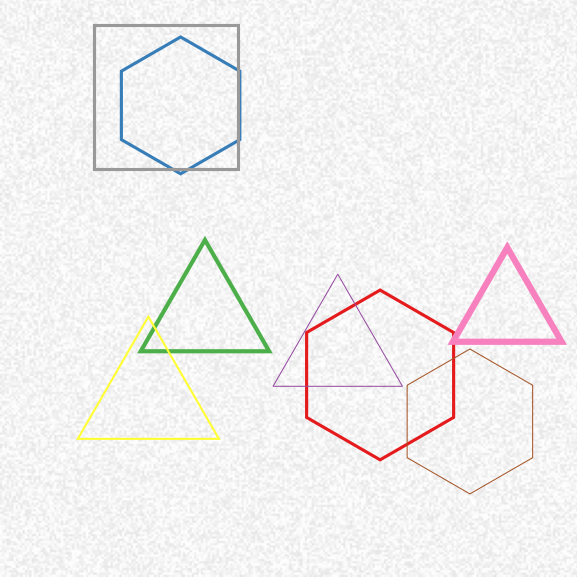[{"shape": "hexagon", "thickness": 1.5, "radius": 0.73, "center": [0.658, 0.35]}, {"shape": "hexagon", "thickness": 1.5, "radius": 0.59, "center": [0.313, 0.817]}, {"shape": "triangle", "thickness": 2, "radius": 0.64, "center": [0.355, 0.455]}, {"shape": "triangle", "thickness": 0.5, "radius": 0.65, "center": [0.585, 0.395]}, {"shape": "triangle", "thickness": 1, "radius": 0.71, "center": [0.257, 0.31]}, {"shape": "hexagon", "thickness": 0.5, "radius": 0.63, "center": [0.814, 0.269]}, {"shape": "triangle", "thickness": 3, "radius": 0.54, "center": [0.878, 0.462]}, {"shape": "square", "thickness": 1.5, "radius": 0.62, "center": [0.287, 0.831]}]